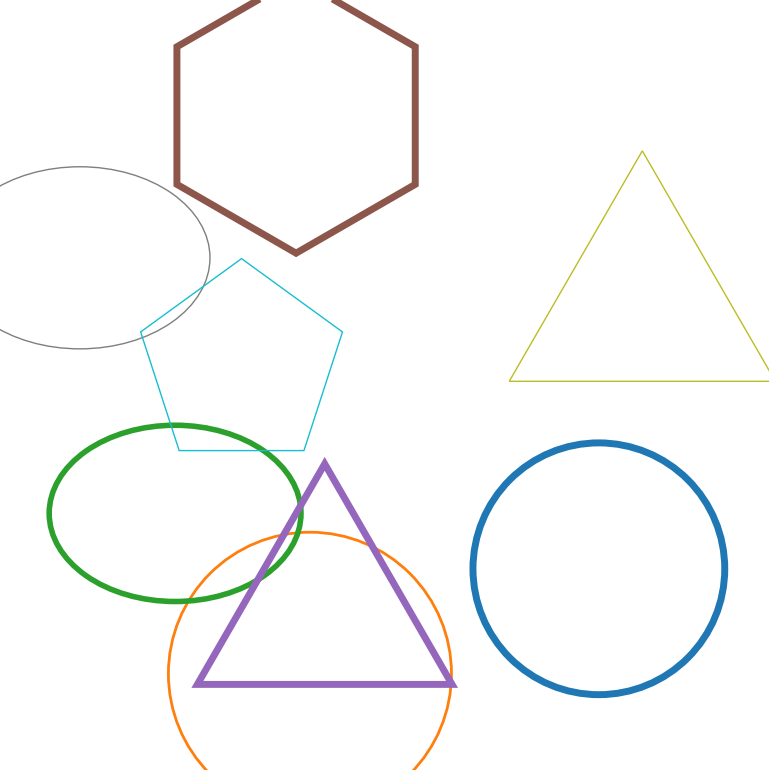[{"shape": "circle", "thickness": 2.5, "radius": 0.82, "center": [0.778, 0.261]}, {"shape": "circle", "thickness": 1, "radius": 0.92, "center": [0.403, 0.125]}, {"shape": "oval", "thickness": 2, "radius": 0.82, "center": [0.227, 0.333]}, {"shape": "triangle", "thickness": 2.5, "radius": 0.95, "center": [0.422, 0.207]}, {"shape": "hexagon", "thickness": 2.5, "radius": 0.89, "center": [0.385, 0.85]}, {"shape": "oval", "thickness": 0.5, "radius": 0.84, "center": [0.104, 0.665]}, {"shape": "triangle", "thickness": 0.5, "radius": 1.0, "center": [0.834, 0.605]}, {"shape": "pentagon", "thickness": 0.5, "radius": 0.69, "center": [0.314, 0.526]}]